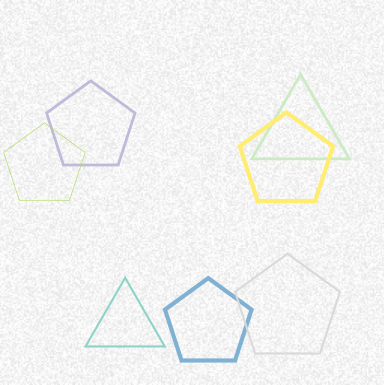[{"shape": "triangle", "thickness": 1.5, "radius": 0.59, "center": [0.325, 0.16]}, {"shape": "pentagon", "thickness": 2, "radius": 0.6, "center": [0.236, 0.669]}, {"shape": "pentagon", "thickness": 3, "radius": 0.59, "center": [0.541, 0.159]}, {"shape": "pentagon", "thickness": 0.5, "radius": 0.56, "center": [0.115, 0.57]}, {"shape": "pentagon", "thickness": 1.5, "radius": 0.72, "center": [0.747, 0.198]}, {"shape": "triangle", "thickness": 2, "radius": 0.73, "center": [0.781, 0.661]}, {"shape": "pentagon", "thickness": 3, "radius": 0.64, "center": [0.744, 0.581]}]